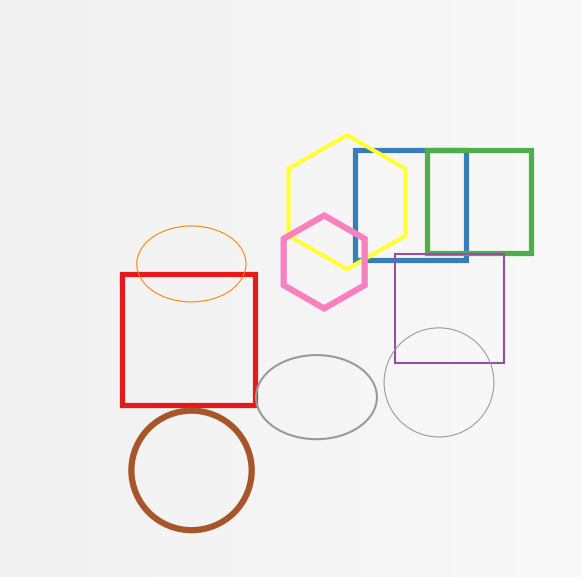[{"shape": "square", "thickness": 2.5, "radius": 0.57, "center": [0.324, 0.411]}, {"shape": "square", "thickness": 2.5, "radius": 0.48, "center": [0.706, 0.643]}, {"shape": "square", "thickness": 2.5, "radius": 0.45, "center": [0.824, 0.65]}, {"shape": "square", "thickness": 1, "radius": 0.47, "center": [0.773, 0.465]}, {"shape": "oval", "thickness": 0.5, "radius": 0.47, "center": [0.329, 0.542]}, {"shape": "hexagon", "thickness": 2, "radius": 0.58, "center": [0.597, 0.649]}, {"shape": "circle", "thickness": 3, "radius": 0.52, "center": [0.33, 0.185]}, {"shape": "hexagon", "thickness": 3, "radius": 0.4, "center": [0.558, 0.546]}, {"shape": "oval", "thickness": 1, "radius": 0.52, "center": [0.544, 0.311]}, {"shape": "circle", "thickness": 0.5, "radius": 0.47, "center": [0.755, 0.337]}]